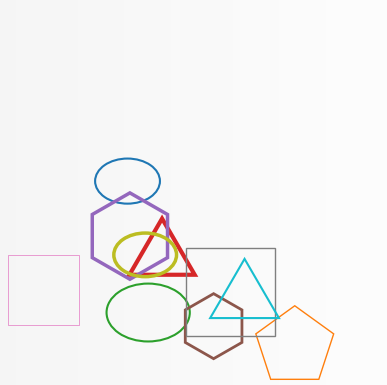[{"shape": "oval", "thickness": 1.5, "radius": 0.42, "center": [0.329, 0.53]}, {"shape": "pentagon", "thickness": 1, "radius": 0.53, "center": [0.761, 0.1]}, {"shape": "oval", "thickness": 1.5, "radius": 0.54, "center": [0.382, 0.188]}, {"shape": "triangle", "thickness": 3, "radius": 0.49, "center": [0.418, 0.335]}, {"shape": "hexagon", "thickness": 2.5, "radius": 0.56, "center": [0.335, 0.387]}, {"shape": "hexagon", "thickness": 2, "radius": 0.42, "center": [0.551, 0.153]}, {"shape": "square", "thickness": 0.5, "radius": 0.46, "center": [0.113, 0.247]}, {"shape": "square", "thickness": 1, "radius": 0.58, "center": [0.595, 0.242]}, {"shape": "oval", "thickness": 2.5, "radius": 0.4, "center": [0.375, 0.338]}, {"shape": "triangle", "thickness": 1.5, "radius": 0.51, "center": [0.631, 0.225]}]